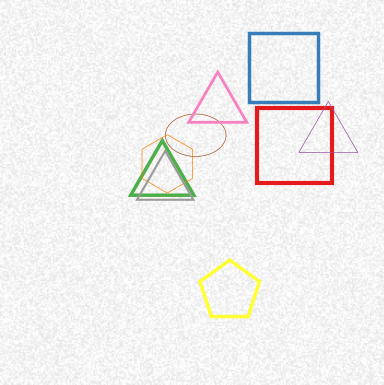[{"shape": "square", "thickness": 3, "radius": 0.49, "center": [0.765, 0.621]}, {"shape": "square", "thickness": 2.5, "radius": 0.45, "center": [0.737, 0.824]}, {"shape": "triangle", "thickness": 2.5, "radius": 0.47, "center": [0.422, 0.54]}, {"shape": "triangle", "thickness": 0.5, "radius": 0.44, "center": [0.853, 0.648]}, {"shape": "hexagon", "thickness": 0.5, "radius": 0.38, "center": [0.434, 0.574]}, {"shape": "pentagon", "thickness": 2.5, "radius": 0.41, "center": [0.597, 0.243]}, {"shape": "oval", "thickness": 0.5, "radius": 0.39, "center": [0.508, 0.649]}, {"shape": "triangle", "thickness": 2, "radius": 0.44, "center": [0.566, 0.726]}, {"shape": "triangle", "thickness": 1.5, "radius": 0.42, "center": [0.429, 0.523]}]